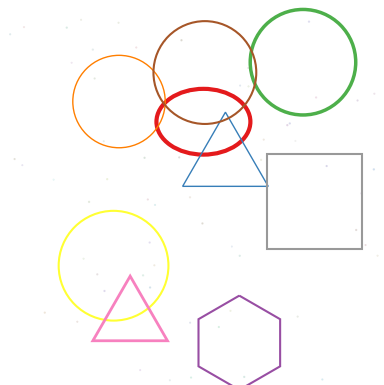[{"shape": "oval", "thickness": 3, "radius": 0.61, "center": [0.528, 0.684]}, {"shape": "triangle", "thickness": 1, "radius": 0.64, "center": [0.586, 0.58]}, {"shape": "circle", "thickness": 2.5, "radius": 0.69, "center": [0.787, 0.838]}, {"shape": "hexagon", "thickness": 1.5, "radius": 0.61, "center": [0.622, 0.11]}, {"shape": "circle", "thickness": 1, "radius": 0.6, "center": [0.309, 0.736]}, {"shape": "circle", "thickness": 1.5, "radius": 0.71, "center": [0.295, 0.31]}, {"shape": "circle", "thickness": 1.5, "radius": 0.67, "center": [0.532, 0.812]}, {"shape": "triangle", "thickness": 2, "radius": 0.56, "center": [0.338, 0.171]}, {"shape": "square", "thickness": 1.5, "radius": 0.62, "center": [0.816, 0.476]}]